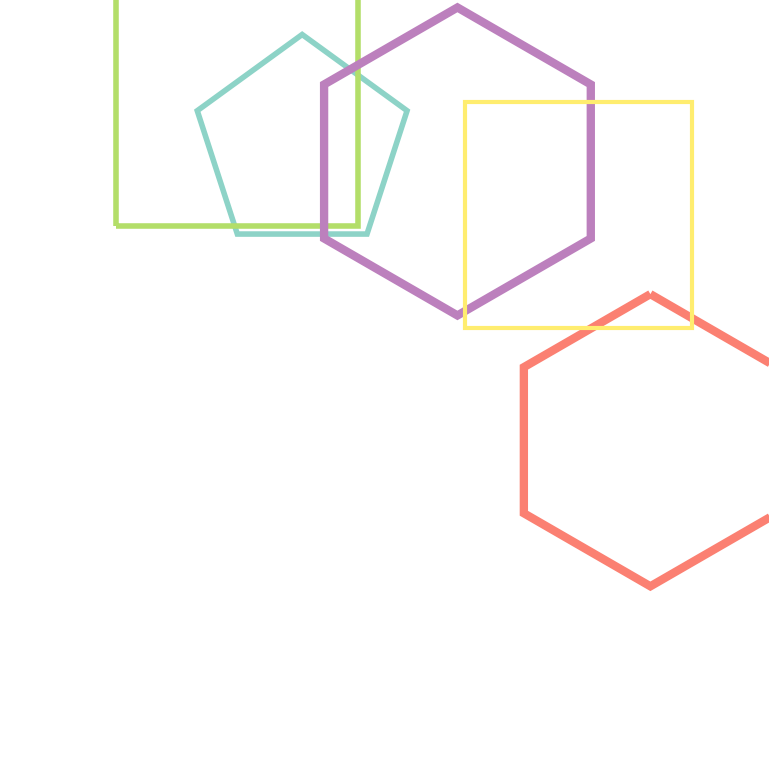[{"shape": "pentagon", "thickness": 2, "radius": 0.72, "center": [0.392, 0.812]}, {"shape": "hexagon", "thickness": 3, "radius": 0.95, "center": [0.845, 0.428]}, {"shape": "square", "thickness": 2, "radius": 0.79, "center": [0.308, 0.863]}, {"shape": "hexagon", "thickness": 3, "radius": 1.0, "center": [0.594, 0.79]}, {"shape": "square", "thickness": 1.5, "radius": 0.74, "center": [0.751, 0.721]}]